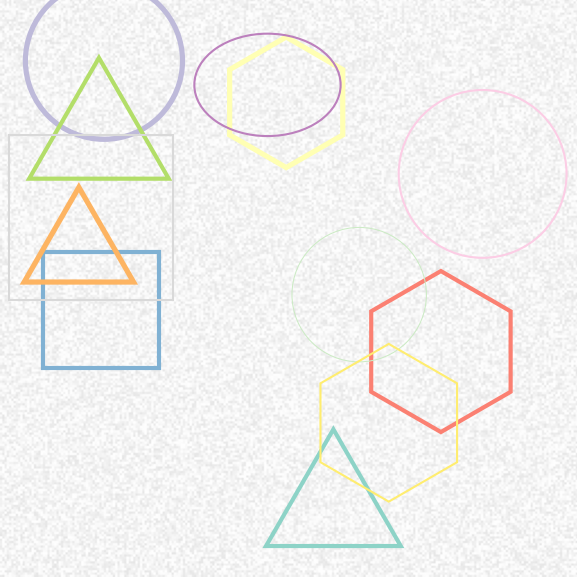[{"shape": "triangle", "thickness": 2, "radius": 0.67, "center": [0.577, 0.121]}, {"shape": "hexagon", "thickness": 2.5, "radius": 0.57, "center": [0.496, 0.822]}, {"shape": "circle", "thickness": 2.5, "radius": 0.68, "center": [0.18, 0.894]}, {"shape": "hexagon", "thickness": 2, "radius": 0.7, "center": [0.763, 0.39]}, {"shape": "square", "thickness": 2, "radius": 0.5, "center": [0.175, 0.463]}, {"shape": "triangle", "thickness": 2.5, "radius": 0.55, "center": [0.137, 0.565]}, {"shape": "triangle", "thickness": 2, "radius": 0.7, "center": [0.171, 0.759]}, {"shape": "circle", "thickness": 1, "radius": 0.73, "center": [0.836, 0.698]}, {"shape": "square", "thickness": 1, "radius": 0.71, "center": [0.158, 0.623]}, {"shape": "oval", "thickness": 1, "radius": 0.63, "center": [0.463, 0.852]}, {"shape": "circle", "thickness": 0.5, "radius": 0.58, "center": [0.622, 0.489]}, {"shape": "hexagon", "thickness": 1, "radius": 0.68, "center": [0.673, 0.267]}]